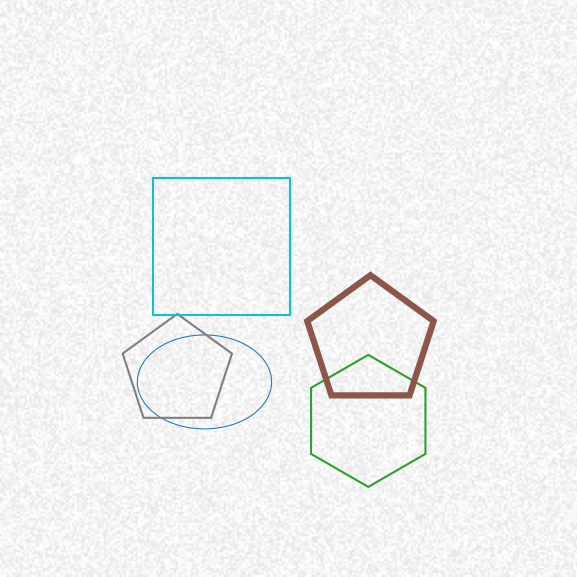[{"shape": "oval", "thickness": 0.5, "radius": 0.58, "center": [0.354, 0.338]}, {"shape": "hexagon", "thickness": 1, "radius": 0.57, "center": [0.638, 0.27]}, {"shape": "pentagon", "thickness": 3, "radius": 0.58, "center": [0.642, 0.408]}, {"shape": "pentagon", "thickness": 1, "radius": 0.5, "center": [0.307, 0.356]}, {"shape": "square", "thickness": 1, "radius": 0.59, "center": [0.383, 0.572]}]